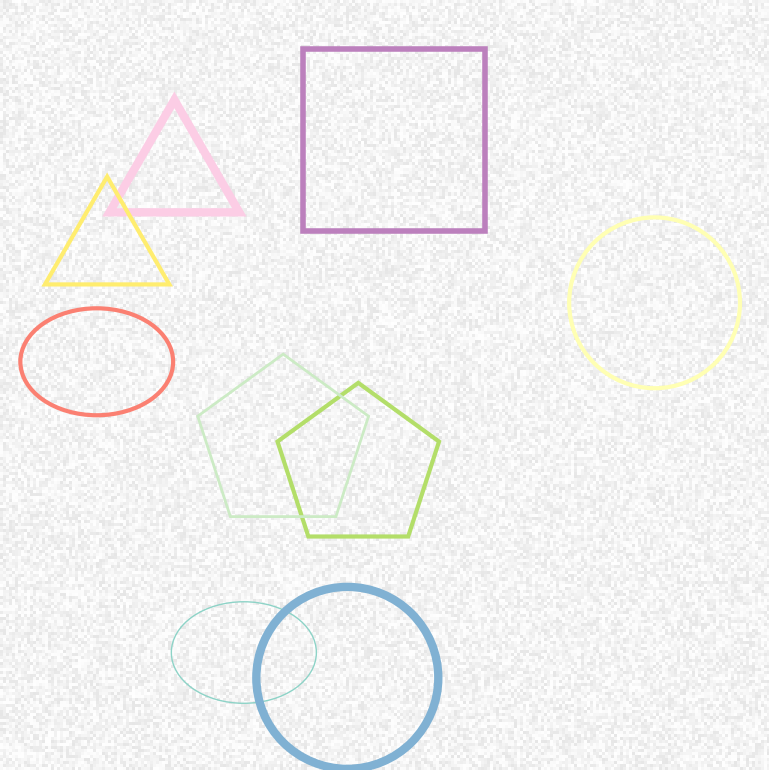[{"shape": "oval", "thickness": 0.5, "radius": 0.47, "center": [0.317, 0.153]}, {"shape": "circle", "thickness": 1.5, "radius": 0.55, "center": [0.85, 0.607]}, {"shape": "oval", "thickness": 1.5, "radius": 0.5, "center": [0.126, 0.53]}, {"shape": "circle", "thickness": 3, "radius": 0.59, "center": [0.451, 0.12]}, {"shape": "pentagon", "thickness": 1.5, "radius": 0.55, "center": [0.465, 0.392]}, {"shape": "triangle", "thickness": 3, "radius": 0.49, "center": [0.226, 0.773]}, {"shape": "square", "thickness": 2, "radius": 0.59, "center": [0.512, 0.818]}, {"shape": "pentagon", "thickness": 1, "radius": 0.58, "center": [0.368, 0.423]}, {"shape": "triangle", "thickness": 1.5, "radius": 0.47, "center": [0.139, 0.677]}]